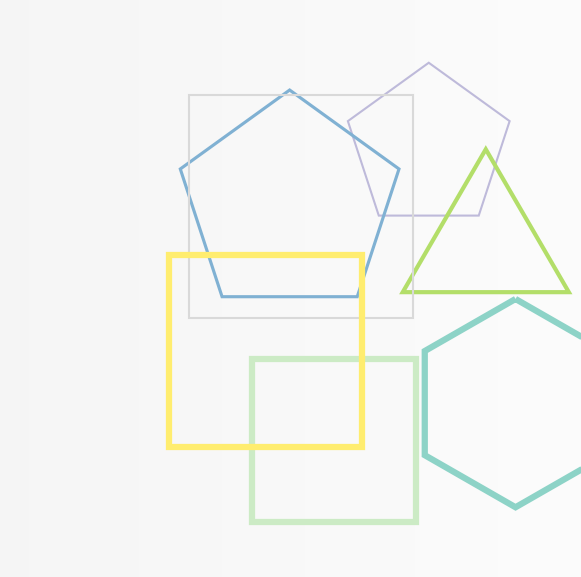[{"shape": "hexagon", "thickness": 3, "radius": 0.9, "center": [0.887, 0.301]}, {"shape": "pentagon", "thickness": 1, "radius": 0.73, "center": [0.738, 0.744]}, {"shape": "pentagon", "thickness": 1.5, "radius": 0.99, "center": [0.498, 0.645]}, {"shape": "triangle", "thickness": 2, "radius": 0.82, "center": [0.836, 0.576]}, {"shape": "square", "thickness": 1, "radius": 0.96, "center": [0.517, 0.642]}, {"shape": "square", "thickness": 3, "radius": 0.71, "center": [0.575, 0.236]}, {"shape": "square", "thickness": 3, "radius": 0.83, "center": [0.457, 0.391]}]